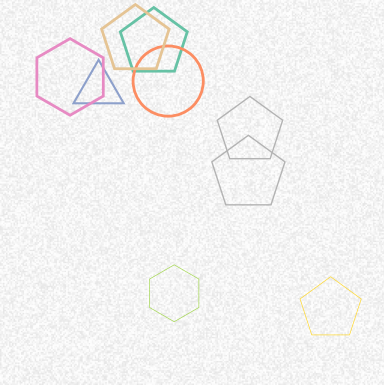[{"shape": "pentagon", "thickness": 2, "radius": 0.46, "center": [0.399, 0.889]}, {"shape": "circle", "thickness": 2, "radius": 0.46, "center": [0.437, 0.789]}, {"shape": "triangle", "thickness": 1.5, "radius": 0.38, "center": [0.256, 0.769]}, {"shape": "hexagon", "thickness": 2, "radius": 0.5, "center": [0.182, 0.8]}, {"shape": "hexagon", "thickness": 0.5, "radius": 0.37, "center": [0.452, 0.238]}, {"shape": "pentagon", "thickness": 0.5, "radius": 0.42, "center": [0.859, 0.198]}, {"shape": "pentagon", "thickness": 2, "radius": 0.46, "center": [0.352, 0.896]}, {"shape": "pentagon", "thickness": 1, "radius": 0.5, "center": [0.645, 0.549]}, {"shape": "pentagon", "thickness": 1, "radius": 0.45, "center": [0.649, 0.66]}]